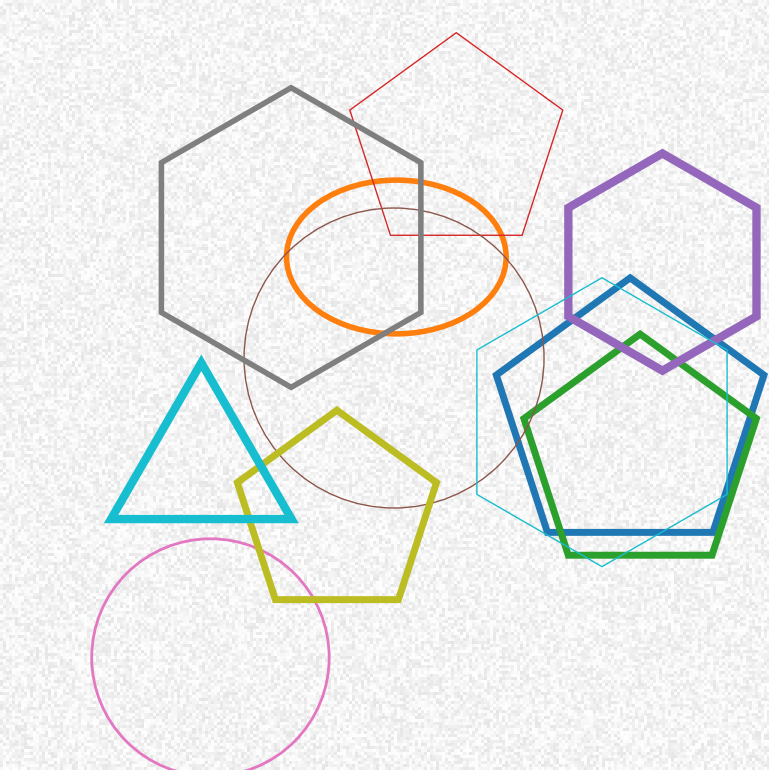[{"shape": "pentagon", "thickness": 2.5, "radius": 0.91, "center": [0.818, 0.456]}, {"shape": "oval", "thickness": 2, "radius": 0.71, "center": [0.515, 0.666]}, {"shape": "pentagon", "thickness": 2.5, "radius": 0.79, "center": [0.831, 0.407]}, {"shape": "pentagon", "thickness": 0.5, "radius": 0.73, "center": [0.593, 0.812]}, {"shape": "hexagon", "thickness": 3, "radius": 0.71, "center": [0.86, 0.66]}, {"shape": "circle", "thickness": 0.5, "radius": 0.97, "center": [0.512, 0.535]}, {"shape": "circle", "thickness": 1, "radius": 0.77, "center": [0.273, 0.146]}, {"shape": "hexagon", "thickness": 2, "radius": 0.97, "center": [0.378, 0.692]}, {"shape": "pentagon", "thickness": 2.5, "radius": 0.68, "center": [0.438, 0.331]}, {"shape": "triangle", "thickness": 3, "radius": 0.68, "center": [0.261, 0.394]}, {"shape": "hexagon", "thickness": 0.5, "radius": 0.94, "center": [0.782, 0.452]}]